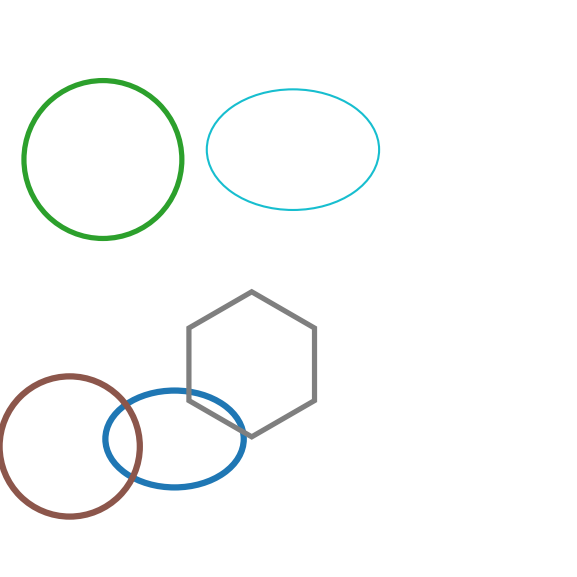[{"shape": "oval", "thickness": 3, "radius": 0.6, "center": [0.302, 0.239]}, {"shape": "circle", "thickness": 2.5, "radius": 0.68, "center": [0.178, 0.723]}, {"shape": "circle", "thickness": 3, "radius": 0.61, "center": [0.121, 0.226]}, {"shape": "hexagon", "thickness": 2.5, "radius": 0.63, "center": [0.436, 0.368]}, {"shape": "oval", "thickness": 1, "radius": 0.75, "center": [0.507, 0.74]}]